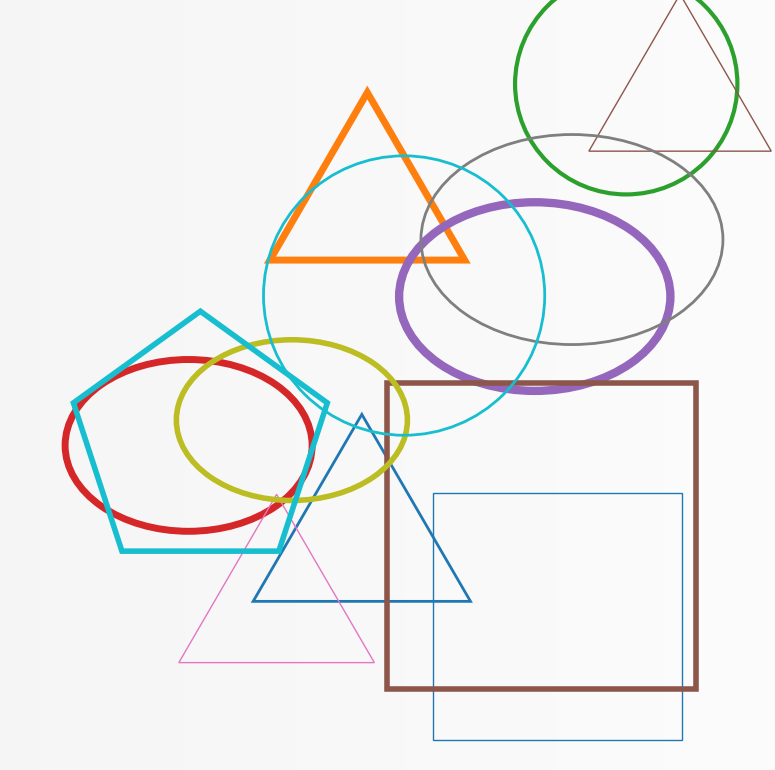[{"shape": "triangle", "thickness": 1, "radius": 0.81, "center": [0.467, 0.3]}, {"shape": "square", "thickness": 0.5, "radius": 0.8, "center": [0.719, 0.2]}, {"shape": "triangle", "thickness": 2.5, "radius": 0.73, "center": [0.474, 0.735]}, {"shape": "circle", "thickness": 1.5, "radius": 0.72, "center": [0.808, 0.891]}, {"shape": "oval", "thickness": 2.5, "radius": 0.8, "center": [0.243, 0.422]}, {"shape": "oval", "thickness": 3, "radius": 0.88, "center": [0.69, 0.615]}, {"shape": "square", "thickness": 2, "radius": 0.99, "center": [0.699, 0.303]}, {"shape": "triangle", "thickness": 0.5, "radius": 0.68, "center": [0.878, 0.872]}, {"shape": "triangle", "thickness": 0.5, "radius": 0.73, "center": [0.357, 0.212]}, {"shape": "oval", "thickness": 1, "radius": 0.97, "center": [0.738, 0.689]}, {"shape": "oval", "thickness": 2, "radius": 0.75, "center": [0.377, 0.454]}, {"shape": "pentagon", "thickness": 2, "radius": 0.86, "center": [0.259, 0.424]}, {"shape": "circle", "thickness": 1, "radius": 0.91, "center": [0.521, 0.616]}]